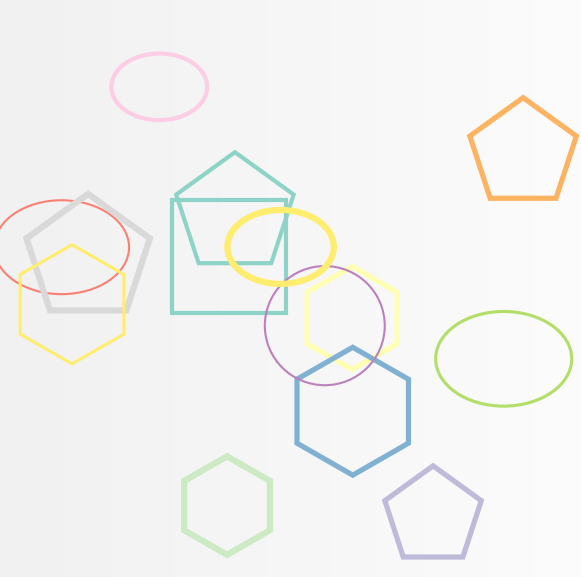[{"shape": "square", "thickness": 2, "radius": 0.49, "center": [0.394, 0.554]}, {"shape": "pentagon", "thickness": 2, "radius": 0.53, "center": [0.404, 0.629]}, {"shape": "hexagon", "thickness": 2.5, "radius": 0.45, "center": [0.606, 0.449]}, {"shape": "pentagon", "thickness": 2.5, "radius": 0.44, "center": [0.745, 0.105]}, {"shape": "oval", "thickness": 1, "radius": 0.58, "center": [0.106, 0.571]}, {"shape": "hexagon", "thickness": 2.5, "radius": 0.55, "center": [0.607, 0.287]}, {"shape": "pentagon", "thickness": 2.5, "radius": 0.48, "center": [0.9, 0.734]}, {"shape": "oval", "thickness": 1.5, "radius": 0.59, "center": [0.867, 0.378]}, {"shape": "oval", "thickness": 2, "radius": 0.41, "center": [0.274, 0.849]}, {"shape": "pentagon", "thickness": 3, "radius": 0.56, "center": [0.152, 0.552]}, {"shape": "circle", "thickness": 1, "radius": 0.52, "center": [0.559, 0.435]}, {"shape": "hexagon", "thickness": 3, "radius": 0.43, "center": [0.391, 0.124]}, {"shape": "hexagon", "thickness": 1.5, "radius": 0.52, "center": [0.124, 0.472]}, {"shape": "oval", "thickness": 3, "radius": 0.46, "center": [0.483, 0.572]}]